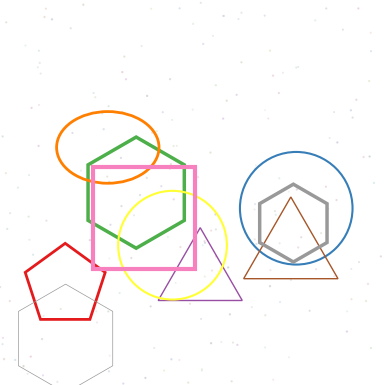[{"shape": "pentagon", "thickness": 2, "radius": 0.55, "center": [0.169, 0.259]}, {"shape": "circle", "thickness": 1.5, "radius": 0.73, "center": [0.769, 0.459]}, {"shape": "hexagon", "thickness": 2.5, "radius": 0.72, "center": [0.354, 0.5]}, {"shape": "triangle", "thickness": 1, "radius": 0.63, "center": [0.52, 0.283]}, {"shape": "oval", "thickness": 2, "radius": 0.67, "center": [0.28, 0.617]}, {"shape": "circle", "thickness": 1.5, "radius": 0.71, "center": [0.448, 0.363]}, {"shape": "triangle", "thickness": 1, "radius": 0.71, "center": [0.755, 0.347]}, {"shape": "square", "thickness": 3, "radius": 0.66, "center": [0.373, 0.434]}, {"shape": "hexagon", "thickness": 2.5, "radius": 0.5, "center": [0.762, 0.421]}, {"shape": "hexagon", "thickness": 0.5, "radius": 0.71, "center": [0.17, 0.121]}]